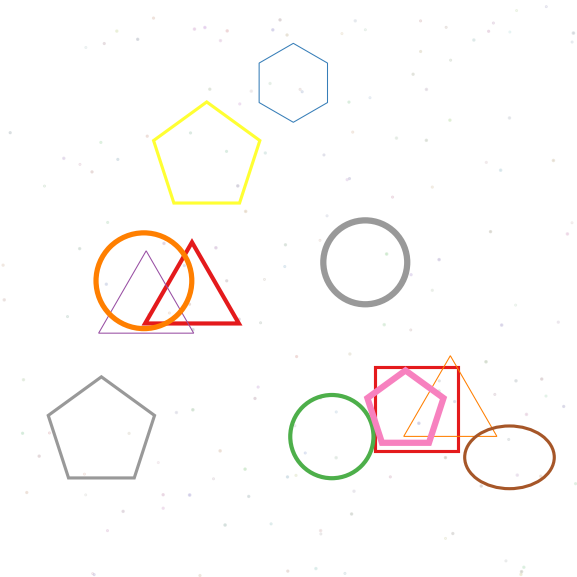[{"shape": "square", "thickness": 1.5, "radius": 0.36, "center": [0.721, 0.291]}, {"shape": "triangle", "thickness": 2, "radius": 0.47, "center": [0.332, 0.486]}, {"shape": "hexagon", "thickness": 0.5, "radius": 0.34, "center": [0.508, 0.856]}, {"shape": "circle", "thickness": 2, "radius": 0.36, "center": [0.575, 0.243]}, {"shape": "triangle", "thickness": 0.5, "radius": 0.48, "center": [0.253, 0.47]}, {"shape": "circle", "thickness": 2.5, "radius": 0.41, "center": [0.249, 0.513]}, {"shape": "triangle", "thickness": 0.5, "radius": 0.47, "center": [0.78, 0.29]}, {"shape": "pentagon", "thickness": 1.5, "radius": 0.48, "center": [0.358, 0.726]}, {"shape": "oval", "thickness": 1.5, "radius": 0.39, "center": [0.882, 0.207]}, {"shape": "pentagon", "thickness": 3, "radius": 0.35, "center": [0.702, 0.288]}, {"shape": "circle", "thickness": 3, "radius": 0.36, "center": [0.633, 0.545]}, {"shape": "pentagon", "thickness": 1.5, "radius": 0.48, "center": [0.176, 0.25]}]